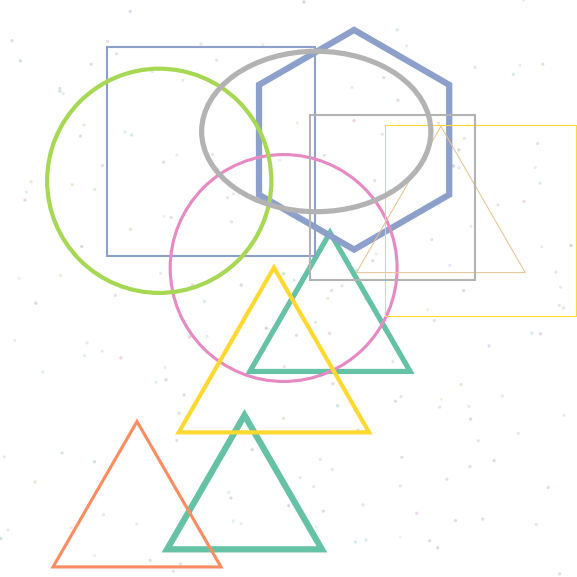[{"shape": "triangle", "thickness": 2.5, "radius": 0.8, "center": [0.571, 0.436]}, {"shape": "triangle", "thickness": 3, "radius": 0.77, "center": [0.423, 0.125]}, {"shape": "triangle", "thickness": 1.5, "radius": 0.84, "center": [0.237, 0.101]}, {"shape": "hexagon", "thickness": 3, "radius": 0.95, "center": [0.613, 0.757]}, {"shape": "square", "thickness": 1, "radius": 0.9, "center": [0.366, 0.737]}, {"shape": "circle", "thickness": 1.5, "radius": 0.98, "center": [0.491, 0.535]}, {"shape": "circle", "thickness": 2, "radius": 0.97, "center": [0.276, 0.686]}, {"shape": "square", "thickness": 0.5, "radius": 0.83, "center": [0.831, 0.618]}, {"shape": "triangle", "thickness": 2, "radius": 0.95, "center": [0.474, 0.346]}, {"shape": "triangle", "thickness": 0.5, "radius": 0.84, "center": [0.763, 0.611]}, {"shape": "oval", "thickness": 2.5, "radius": 0.99, "center": [0.548, 0.771]}, {"shape": "square", "thickness": 1, "radius": 0.72, "center": [0.68, 0.657]}]